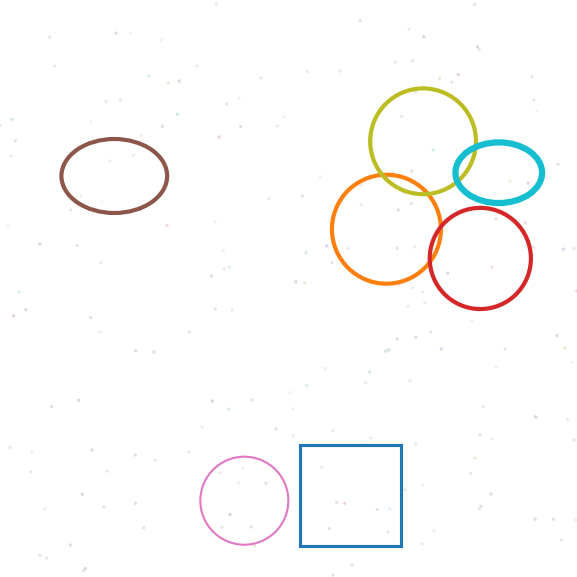[{"shape": "square", "thickness": 1.5, "radius": 0.44, "center": [0.607, 0.142]}, {"shape": "circle", "thickness": 2, "radius": 0.47, "center": [0.669, 0.602]}, {"shape": "circle", "thickness": 2, "radius": 0.44, "center": [0.832, 0.552]}, {"shape": "oval", "thickness": 2, "radius": 0.46, "center": [0.198, 0.694]}, {"shape": "circle", "thickness": 1, "radius": 0.38, "center": [0.423, 0.132]}, {"shape": "circle", "thickness": 2, "radius": 0.46, "center": [0.733, 0.754]}, {"shape": "oval", "thickness": 3, "radius": 0.38, "center": [0.864, 0.7]}]